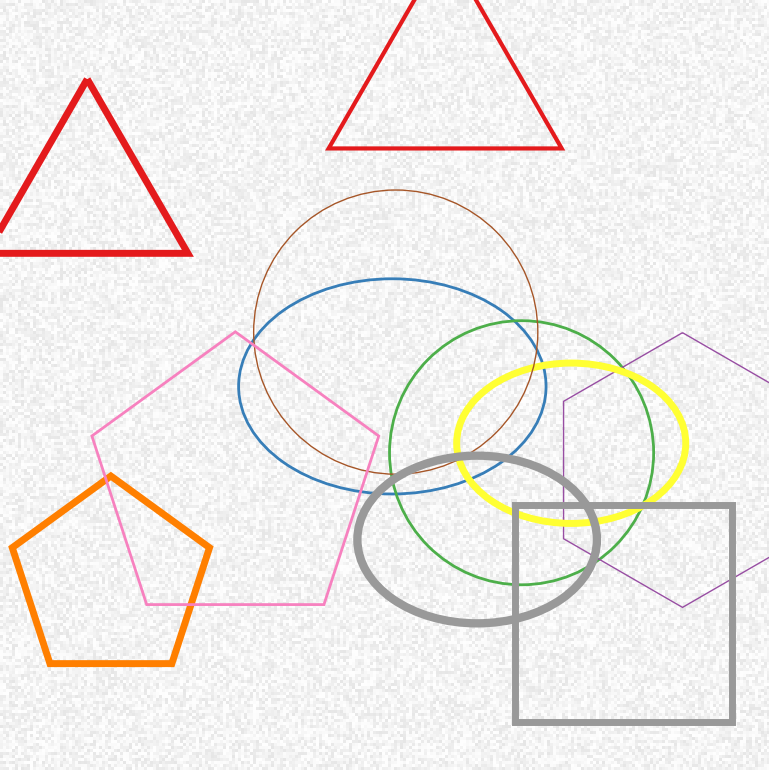[{"shape": "triangle", "thickness": 1.5, "radius": 0.87, "center": [0.578, 0.895]}, {"shape": "triangle", "thickness": 2.5, "radius": 0.75, "center": [0.113, 0.746]}, {"shape": "oval", "thickness": 1, "radius": 1.0, "center": [0.51, 0.498]}, {"shape": "circle", "thickness": 1, "radius": 0.86, "center": [0.677, 0.412]}, {"shape": "hexagon", "thickness": 0.5, "radius": 0.89, "center": [0.886, 0.39]}, {"shape": "pentagon", "thickness": 2.5, "radius": 0.67, "center": [0.144, 0.247]}, {"shape": "oval", "thickness": 2.5, "radius": 0.74, "center": [0.742, 0.424]}, {"shape": "circle", "thickness": 0.5, "radius": 0.92, "center": [0.514, 0.569]}, {"shape": "pentagon", "thickness": 1, "radius": 0.98, "center": [0.306, 0.373]}, {"shape": "oval", "thickness": 3, "radius": 0.78, "center": [0.62, 0.299]}, {"shape": "square", "thickness": 2.5, "radius": 0.7, "center": [0.81, 0.204]}]